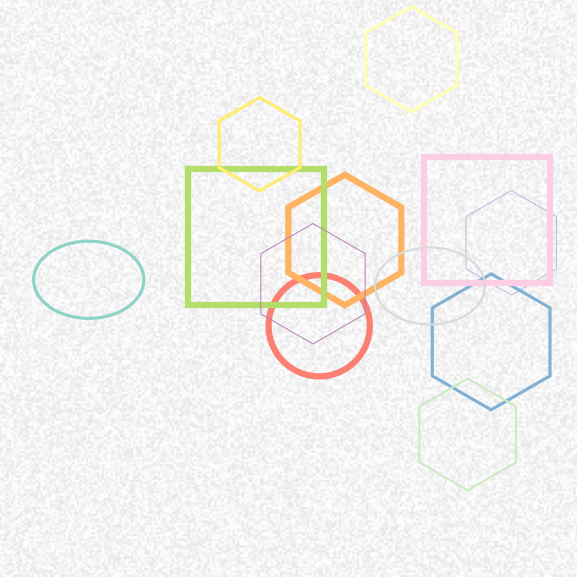[{"shape": "oval", "thickness": 1.5, "radius": 0.48, "center": [0.154, 0.515]}, {"shape": "hexagon", "thickness": 1.5, "radius": 0.46, "center": [0.712, 0.897]}, {"shape": "hexagon", "thickness": 0.5, "radius": 0.45, "center": [0.885, 0.579]}, {"shape": "circle", "thickness": 3, "radius": 0.44, "center": [0.553, 0.435]}, {"shape": "hexagon", "thickness": 1.5, "radius": 0.59, "center": [0.85, 0.407]}, {"shape": "hexagon", "thickness": 3, "radius": 0.56, "center": [0.597, 0.584]}, {"shape": "square", "thickness": 3, "radius": 0.59, "center": [0.444, 0.589]}, {"shape": "square", "thickness": 3, "radius": 0.55, "center": [0.843, 0.619]}, {"shape": "oval", "thickness": 1, "radius": 0.48, "center": [0.745, 0.504]}, {"shape": "hexagon", "thickness": 0.5, "radius": 0.52, "center": [0.542, 0.508]}, {"shape": "hexagon", "thickness": 1, "radius": 0.48, "center": [0.81, 0.247]}, {"shape": "hexagon", "thickness": 1.5, "radius": 0.4, "center": [0.45, 0.749]}]